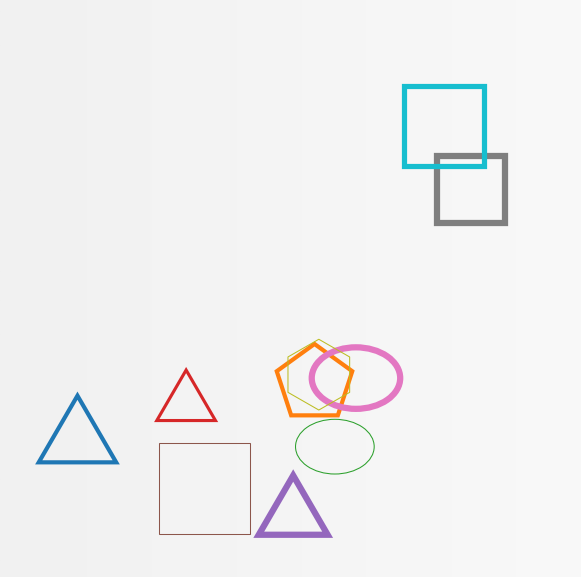[{"shape": "triangle", "thickness": 2, "radius": 0.38, "center": [0.133, 0.237]}, {"shape": "pentagon", "thickness": 2, "radius": 0.34, "center": [0.541, 0.335]}, {"shape": "oval", "thickness": 0.5, "radius": 0.34, "center": [0.576, 0.226]}, {"shape": "triangle", "thickness": 1.5, "radius": 0.29, "center": [0.32, 0.3]}, {"shape": "triangle", "thickness": 3, "radius": 0.34, "center": [0.504, 0.107]}, {"shape": "square", "thickness": 0.5, "radius": 0.39, "center": [0.352, 0.154]}, {"shape": "oval", "thickness": 3, "radius": 0.38, "center": [0.612, 0.344]}, {"shape": "square", "thickness": 3, "radius": 0.29, "center": [0.81, 0.671]}, {"shape": "hexagon", "thickness": 0.5, "radius": 0.31, "center": [0.548, 0.35]}, {"shape": "square", "thickness": 2.5, "radius": 0.34, "center": [0.764, 0.781]}]